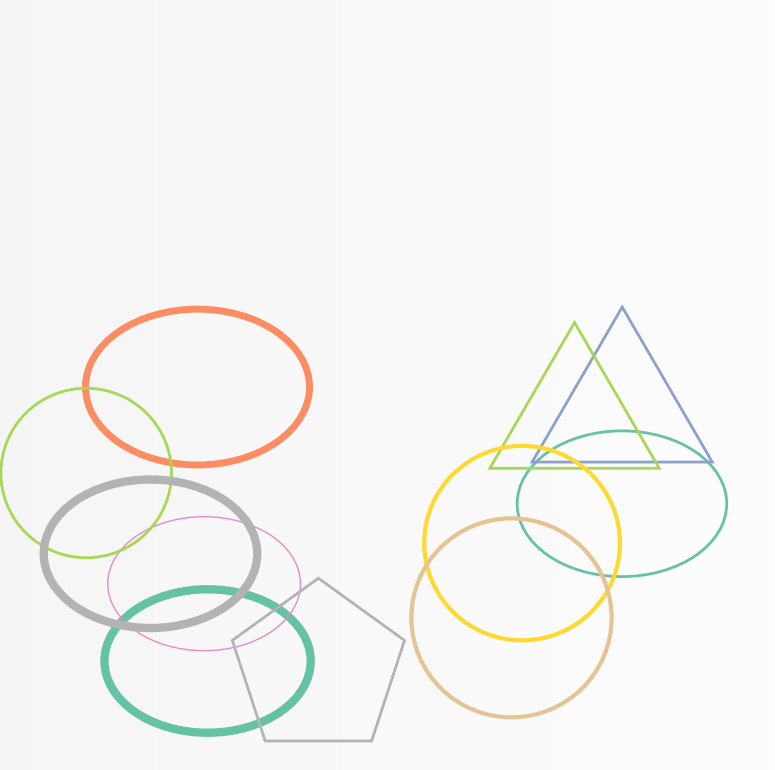[{"shape": "oval", "thickness": 1, "radius": 0.68, "center": [0.803, 0.346]}, {"shape": "oval", "thickness": 3, "radius": 0.67, "center": [0.268, 0.142]}, {"shape": "oval", "thickness": 2.5, "radius": 0.72, "center": [0.255, 0.497]}, {"shape": "triangle", "thickness": 1, "radius": 0.67, "center": [0.803, 0.467]}, {"shape": "oval", "thickness": 0.5, "radius": 0.62, "center": [0.263, 0.242]}, {"shape": "triangle", "thickness": 1, "radius": 0.63, "center": [0.741, 0.455]}, {"shape": "circle", "thickness": 1, "radius": 0.55, "center": [0.111, 0.386]}, {"shape": "circle", "thickness": 1.5, "radius": 0.63, "center": [0.674, 0.295]}, {"shape": "circle", "thickness": 1.5, "radius": 0.65, "center": [0.66, 0.198]}, {"shape": "oval", "thickness": 3, "radius": 0.69, "center": [0.194, 0.281]}, {"shape": "pentagon", "thickness": 1, "radius": 0.58, "center": [0.411, 0.132]}]